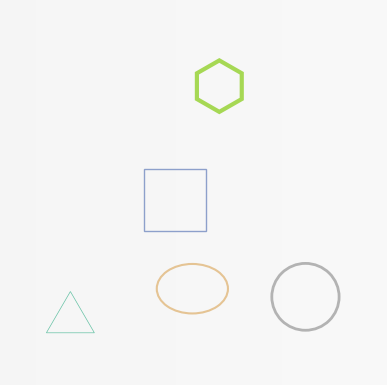[{"shape": "triangle", "thickness": 0.5, "radius": 0.36, "center": [0.182, 0.171]}, {"shape": "square", "thickness": 1, "radius": 0.4, "center": [0.451, 0.481]}, {"shape": "hexagon", "thickness": 3, "radius": 0.33, "center": [0.566, 0.776]}, {"shape": "oval", "thickness": 1.5, "radius": 0.46, "center": [0.496, 0.25]}, {"shape": "circle", "thickness": 2, "radius": 0.43, "center": [0.788, 0.229]}]